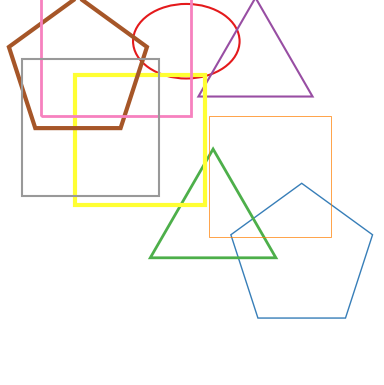[{"shape": "oval", "thickness": 1.5, "radius": 0.69, "center": [0.484, 0.893]}, {"shape": "pentagon", "thickness": 1, "radius": 0.97, "center": [0.784, 0.33]}, {"shape": "triangle", "thickness": 2, "radius": 0.94, "center": [0.553, 0.425]}, {"shape": "triangle", "thickness": 1.5, "radius": 0.86, "center": [0.664, 0.835]}, {"shape": "square", "thickness": 0.5, "radius": 0.79, "center": [0.702, 0.541]}, {"shape": "square", "thickness": 3, "radius": 0.84, "center": [0.363, 0.637]}, {"shape": "pentagon", "thickness": 3, "radius": 0.94, "center": [0.202, 0.82]}, {"shape": "square", "thickness": 2, "radius": 0.97, "center": [0.301, 0.895]}, {"shape": "square", "thickness": 1.5, "radius": 0.89, "center": [0.235, 0.668]}]